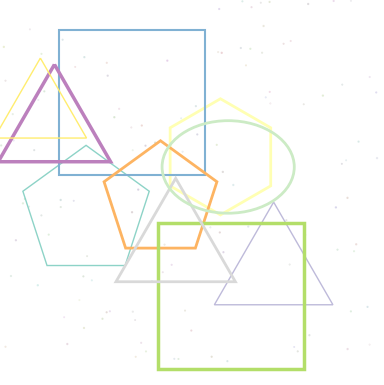[{"shape": "pentagon", "thickness": 1, "radius": 0.86, "center": [0.224, 0.45]}, {"shape": "hexagon", "thickness": 2, "radius": 0.75, "center": [0.573, 0.593]}, {"shape": "triangle", "thickness": 1, "radius": 0.89, "center": [0.711, 0.297]}, {"shape": "square", "thickness": 1.5, "radius": 0.94, "center": [0.343, 0.733]}, {"shape": "pentagon", "thickness": 2, "radius": 0.77, "center": [0.417, 0.48]}, {"shape": "square", "thickness": 2.5, "radius": 0.95, "center": [0.6, 0.23]}, {"shape": "triangle", "thickness": 2, "radius": 0.9, "center": [0.456, 0.358]}, {"shape": "triangle", "thickness": 2.5, "radius": 0.84, "center": [0.141, 0.664]}, {"shape": "oval", "thickness": 2, "radius": 0.86, "center": [0.593, 0.566]}, {"shape": "triangle", "thickness": 1, "radius": 0.69, "center": [0.105, 0.711]}]